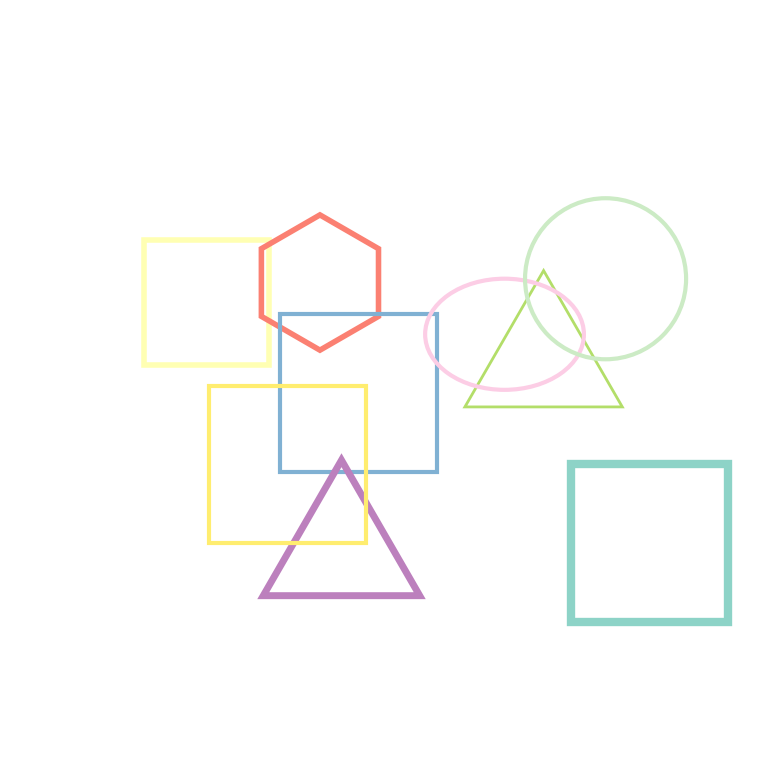[{"shape": "square", "thickness": 3, "radius": 0.51, "center": [0.844, 0.295]}, {"shape": "square", "thickness": 2, "radius": 0.41, "center": [0.268, 0.607]}, {"shape": "hexagon", "thickness": 2, "radius": 0.44, "center": [0.416, 0.633]}, {"shape": "square", "thickness": 1.5, "radius": 0.51, "center": [0.466, 0.49]}, {"shape": "triangle", "thickness": 1, "radius": 0.59, "center": [0.706, 0.531]}, {"shape": "oval", "thickness": 1.5, "radius": 0.52, "center": [0.655, 0.566]}, {"shape": "triangle", "thickness": 2.5, "radius": 0.59, "center": [0.443, 0.285]}, {"shape": "circle", "thickness": 1.5, "radius": 0.52, "center": [0.786, 0.638]}, {"shape": "square", "thickness": 1.5, "radius": 0.51, "center": [0.373, 0.397]}]